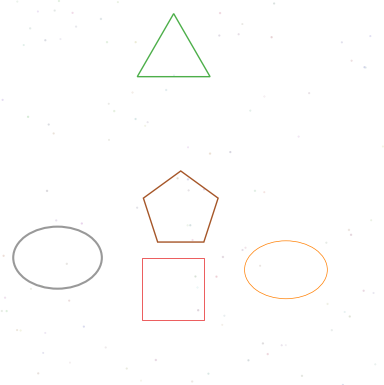[{"shape": "square", "thickness": 0.5, "radius": 0.4, "center": [0.45, 0.25]}, {"shape": "triangle", "thickness": 1, "radius": 0.55, "center": [0.451, 0.855]}, {"shape": "oval", "thickness": 0.5, "radius": 0.54, "center": [0.743, 0.299]}, {"shape": "pentagon", "thickness": 1, "radius": 0.51, "center": [0.469, 0.454]}, {"shape": "oval", "thickness": 1.5, "radius": 0.58, "center": [0.149, 0.331]}]